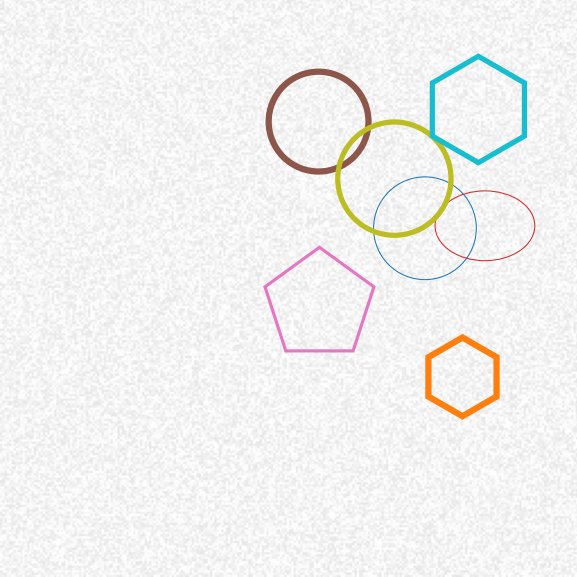[{"shape": "circle", "thickness": 0.5, "radius": 0.44, "center": [0.736, 0.604]}, {"shape": "hexagon", "thickness": 3, "radius": 0.34, "center": [0.801, 0.347]}, {"shape": "oval", "thickness": 0.5, "radius": 0.43, "center": [0.84, 0.608]}, {"shape": "circle", "thickness": 3, "radius": 0.43, "center": [0.552, 0.789]}, {"shape": "pentagon", "thickness": 1.5, "radius": 0.5, "center": [0.553, 0.472]}, {"shape": "circle", "thickness": 2.5, "radius": 0.49, "center": [0.683, 0.69]}, {"shape": "hexagon", "thickness": 2.5, "radius": 0.46, "center": [0.828, 0.81]}]